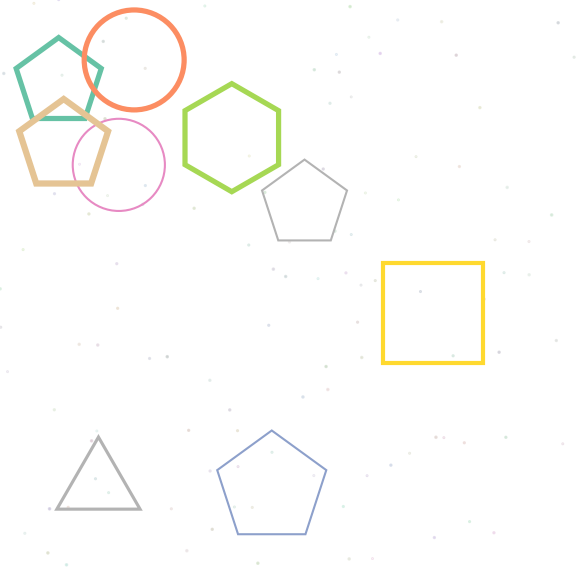[{"shape": "pentagon", "thickness": 2.5, "radius": 0.39, "center": [0.102, 0.857]}, {"shape": "circle", "thickness": 2.5, "radius": 0.43, "center": [0.232, 0.895]}, {"shape": "pentagon", "thickness": 1, "radius": 0.5, "center": [0.471, 0.154]}, {"shape": "circle", "thickness": 1, "radius": 0.4, "center": [0.206, 0.714]}, {"shape": "hexagon", "thickness": 2.5, "radius": 0.47, "center": [0.401, 0.761]}, {"shape": "square", "thickness": 2, "radius": 0.43, "center": [0.75, 0.457]}, {"shape": "pentagon", "thickness": 3, "radius": 0.4, "center": [0.11, 0.747]}, {"shape": "pentagon", "thickness": 1, "radius": 0.39, "center": [0.527, 0.645]}, {"shape": "triangle", "thickness": 1.5, "radius": 0.42, "center": [0.17, 0.159]}]